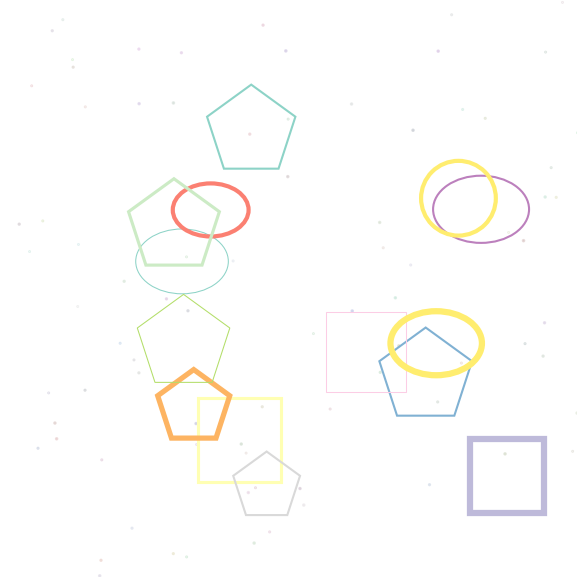[{"shape": "pentagon", "thickness": 1, "radius": 0.4, "center": [0.435, 0.772]}, {"shape": "oval", "thickness": 0.5, "radius": 0.4, "center": [0.315, 0.547]}, {"shape": "square", "thickness": 1.5, "radius": 0.36, "center": [0.414, 0.237]}, {"shape": "square", "thickness": 3, "radius": 0.32, "center": [0.878, 0.175]}, {"shape": "oval", "thickness": 2, "radius": 0.33, "center": [0.365, 0.636]}, {"shape": "pentagon", "thickness": 1, "radius": 0.42, "center": [0.737, 0.348]}, {"shape": "pentagon", "thickness": 2.5, "radius": 0.33, "center": [0.335, 0.294]}, {"shape": "pentagon", "thickness": 0.5, "radius": 0.42, "center": [0.318, 0.405]}, {"shape": "square", "thickness": 0.5, "radius": 0.35, "center": [0.634, 0.39]}, {"shape": "pentagon", "thickness": 1, "radius": 0.3, "center": [0.462, 0.156]}, {"shape": "oval", "thickness": 1, "radius": 0.42, "center": [0.833, 0.637]}, {"shape": "pentagon", "thickness": 1.5, "radius": 0.41, "center": [0.301, 0.607]}, {"shape": "oval", "thickness": 3, "radius": 0.4, "center": [0.755, 0.405]}, {"shape": "circle", "thickness": 2, "radius": 0.32, "center": [0.794, 0.656]}]